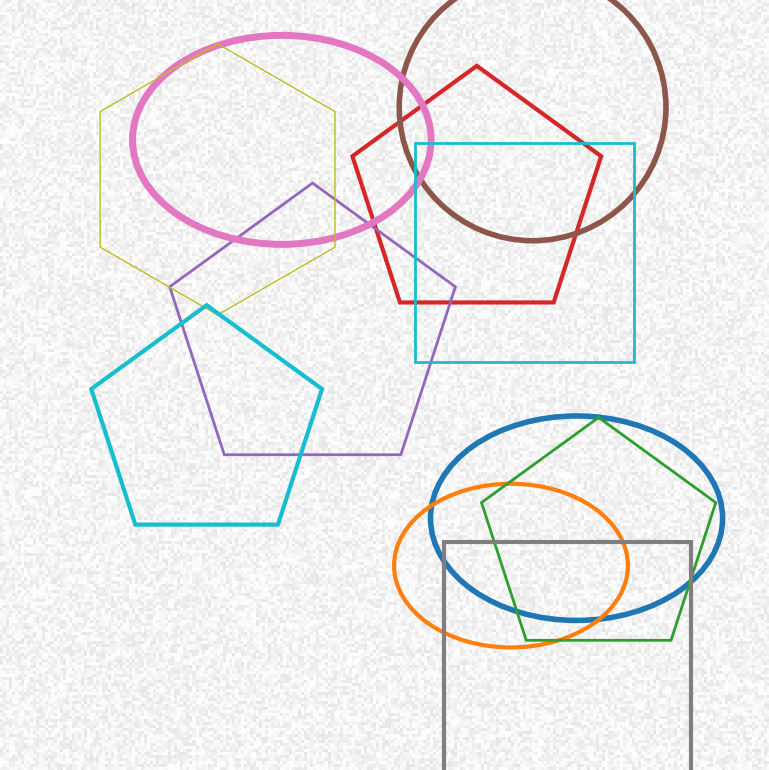[{"shape": "oval", "thickness": 2, "radius": 0.95, "center": [0.749, 0.327]}, {"shape": "oval", "thickness": 1.5, "radius": 0.76, "center": [0.664, 0.265]}, {"shape": "pentagon", "thickness": 1, "radius": 0.8, "center": [0.777, 0.298]}, {"shape": "pentagon", "thickness": 1.5, "radius": 0.85, "center": [0.619, 0.745]}, {"shape": "pentagon", "thickness": 1, "radius": 0.98, "center": [0.406, 0.567]}, {"shape": "circle", "thickness": 2, "radius": 0.87, "center": [0.692, 0.861]}, {"shape": "oval", "thickness": 2.5, "radius": 0.97, "center": [0.366, 0.818]}, {"shape": "square", "thickness": 1.5, "radius": 0.8, "center": [0.737, 0.136]}, {"shape": "hexagon", "thickness": 0.5, "radius": 0.88, "center": [0.283, 0.767]}, {"shape": "square", "thickness": 1, "radius": 0.71, "center": [0.682, 0.672]}, {"shape": "pentagon", "thickness": 1.5, "radius": 0.79, "center": [0.268, 0.446]}]